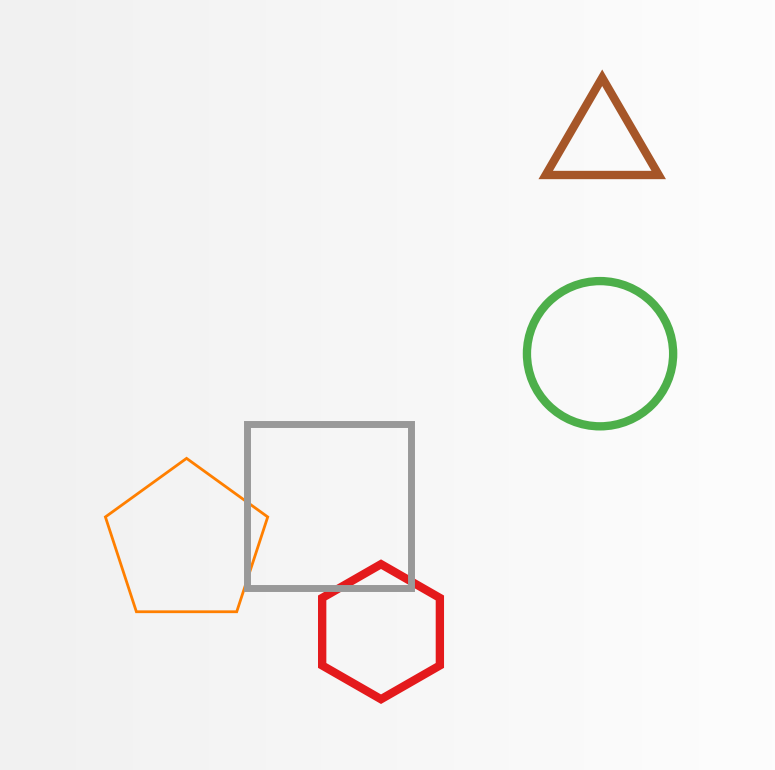[{"shape": "hexagon", "thickness": 3, "radius": 0.44, "center": [0.492, 0.18]}, {"shape": "circle", "thickness": 3, "radius": 0.47, "center": [0.774, 0.541]}, {"shape": "pentagon", "thickness": 1, "radius": 0.55, "center": [0.241, 0.295]}, {"shape": "triangle", "thickness": 3, "radius": 0.42, "center": [0.777, 0.815]}, {"shape": "square", "thickness": 2.5, "radius": 0.53, "center": [0.424, 0.343]}]